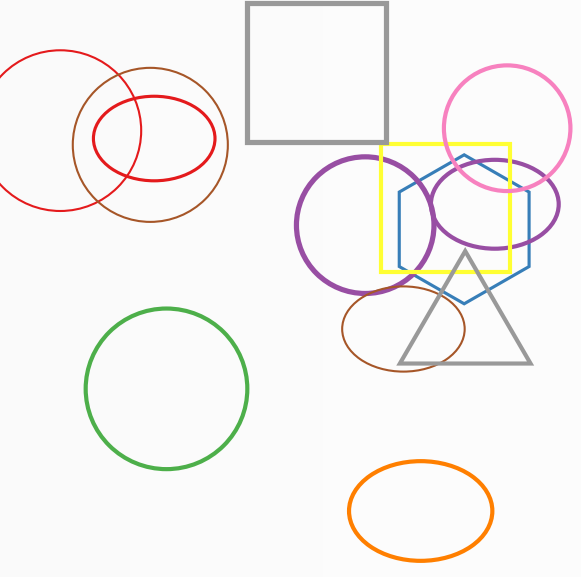[{"shape": "oval", "thickness": 1.5, "radius": 0.52, "center": [0.265, 0.759]}, {"shape": "circle", "thickness": 1, "radius": 0.7, "center": [0.104, 0.773]}, {"shape": "hexagon", "thickness": 1.5, "radius": 0.64, "center": [0.799, 0.602]}, {"shape": "circle", "thickness": 2, "radius": 0.7, "center": [0.286, 0.326]}, {"shape": "oval", "thickness": 2, "radius": 0.55, "center": [0.851, 0.645]}, {"shape": "circle", "thickness": 2.5, "radius": 0.59, "center": [0.628, 0.609]}, {"shape": "oval", "thickness": 2, "radius": 0.62, "center": [0.724, 0.114]}, {"shape": "square", "thickness": 2, "radius": 0.56, "center": [0.766, 0.639]}, {"shape": "circle", "thickness": 1, "radius": 0.67, "center": [0.259, 0.748]}, {"shape": "oval", "thickness": 1, "radius": 0.53, "center": [0.694, 0.429]}, {"shape": "circle", "thickness": 2, "radius": 0.54, "center": [0.873, 0.777]}, {"shape": "triangle", "thickness": 2, "radius": 0.65, "center": [0.8, 0.435]}, {"shape": "square", "thickness": 2.5, "radius": 0.6, "center": [0.544, 0.873]}]